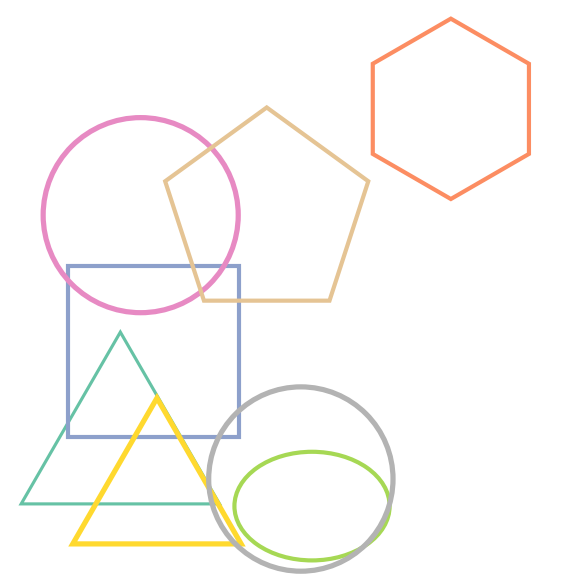[{"shape": "triangle", "thickness": 1.5, "radius": 0.99, "center": [0.208, 0.226]}, {"shape": "hexagon", "thickness": 2, "radius": 0.78, "center": [0.781, 0.811]}, {"shape": "square", "thickness": 2, "radius": 0.74, "center": [0.266, 0.391]}, {"shape": "circle", "thickness": 2.5, "radius": 0.84, "center": [0.244, 0.627]}, {"shape": "oval", "thickness": 2, "radius": 0.67, "center": [0.54, 0.123]}, {"shape": "triangle", "thickness": 2.5, "radius": 0.84, "center": [0.272, 0.141]}, {"shape": "pentagon", "thickness": 2, "radius": 0.92, "center": [0.462, 0.628]}, {"shape": "circle", "thickness": 2.5, "radius": 0.8, "center": [0.521, 0.17]}]